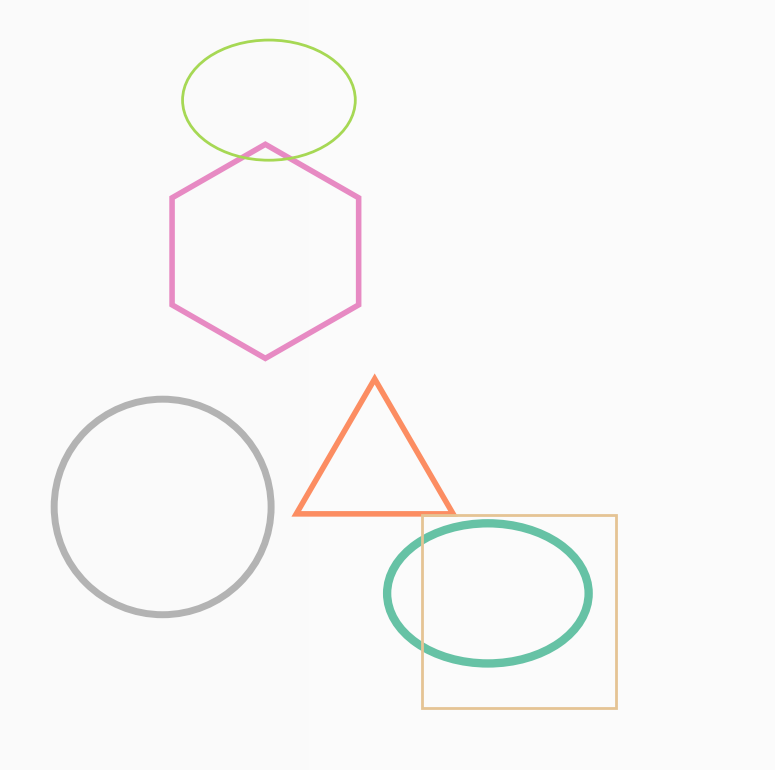[{"shape": "oval", "thickness": 3, "radius": 0.65, "center": [0.63, 0.229]}, {"shape": "triangle", "thickness": 2, "radius": 0.58, "center": [0.483, 0.391]}, {"shape": "hexagon", "thickness": 2, "radius": 0.7, "center": [0.342, 0.674]}, {"shape": "oval", "thickness": 1, "radius": 0.56, "center": [0.347, 0.87]}, {"shape": "square", "thickness": 1, "radius": 0.63, "center": [0.67, 0.206]}, {"shape": "circle", "thickness": 2.5, "radius": 0.7, "center": [0.21, 0.342]}]